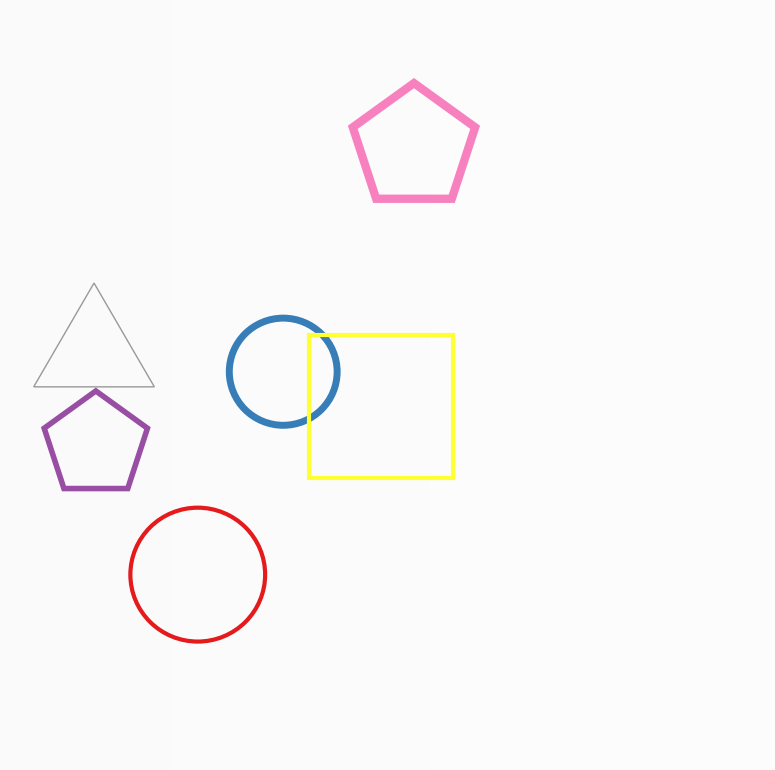[{"shape": "circle", "thickness": 1.5, "radius": 0.43, "center": [0.255, 0.254]}, {"shape": "circle", "thickness": 2.5, "radius": 0.35, "center": [0.365, 0.517]}, {"shape": "pentagon", "thickness": 2, "radius": 0.35, "center": [0.124, 0.422]}, {"shape": "square", "thickness": 1.5, "radius": 0.46, "center": [0.492, 0.472]}, {"shape": "pentagon", "thickness": 3, "radius": 0.42, "center": [0.534, 0.809]}, {"shape": "triangle", "thickness": 0.5, "radius": 0.45, "center": [0.121, 0.543]}]